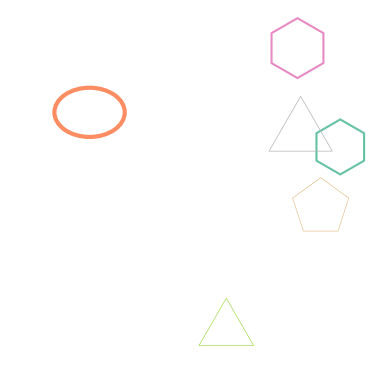[{"shape": "hexagon", "thickness": 1.5, "radius": 0.36, "center": [0.884, 0.618]}, {"shape": "oval", "thickness": 3, "radius": 0.46, "center": [0.233, 0.708]}, {"shape": "hexagon", "thickness": 1.5, "radius": 0.39, "center": [0.773, 0.875]}, {"shape": "triangle", "thickness": 0.5, "radius": 0.41, "center": [0.588, 0.143]}, {"shape": "pentagon", "thickness": 0.5, "radius": 0.38, "center": [0.833, 0.462]}, {"shape": "triangle", "thickness": 0.5, "radius": 0.47, "center": [0.781, 0.655]}]